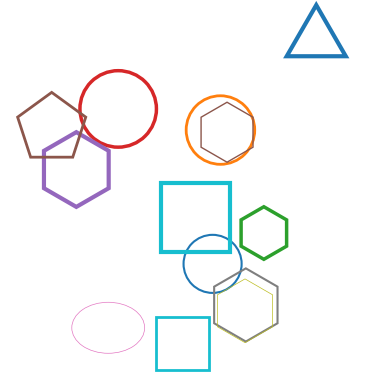[{"shape": "triangle", "thickness": 3, "radius": 0.44, "center": [0.821, 0.898]}, {"shape": "circle", "thickness": 1.5, "radius": 0.38, "center": [0.552, 0.315]}, {"shape": "circle", "thickness": 2, "radius": 0.45, "center": [0.573, 0.662]}, {"shape": "hexagon", "thickness": 2.5, "radius": 0.34, "center": [0.685, 0.395]}, {"shape": "circle", "thickness": 2.5, "radius": 0.5, "center": [0.307, 0.717]}, {"shape": "hexagon", "thickness": 3, "radius": 0.49, "center": [0.198, 0.56]}, {"shape": "pentagon", "thickness": 2, "radius": 0.47, "center": [0.134, 0.667]}, {"shape": "hexagon", "thickness": 1, "radius": 0.39, "center": [0.59, 0.657]}, {"shape": "oval", "thickness": 0.5, "radius": 0.47, "center": [0.281, 0.149]}, {"shape": "hexagon", "thickness": 1.5, "radius": 0.48, "center": [0.639, 0.208]}, {"shape": "hexagon", "thickness": 0.5, "radius": 0.41, "center": [0.636, 0.193]}, {"shape": "square", "thickness": 2, "radius": 0.34, "center": [0.475, 0.107]}, {"shape": "square", "thickness": 3, "radius": 0.45, "center": [0.508, 0.434]}]